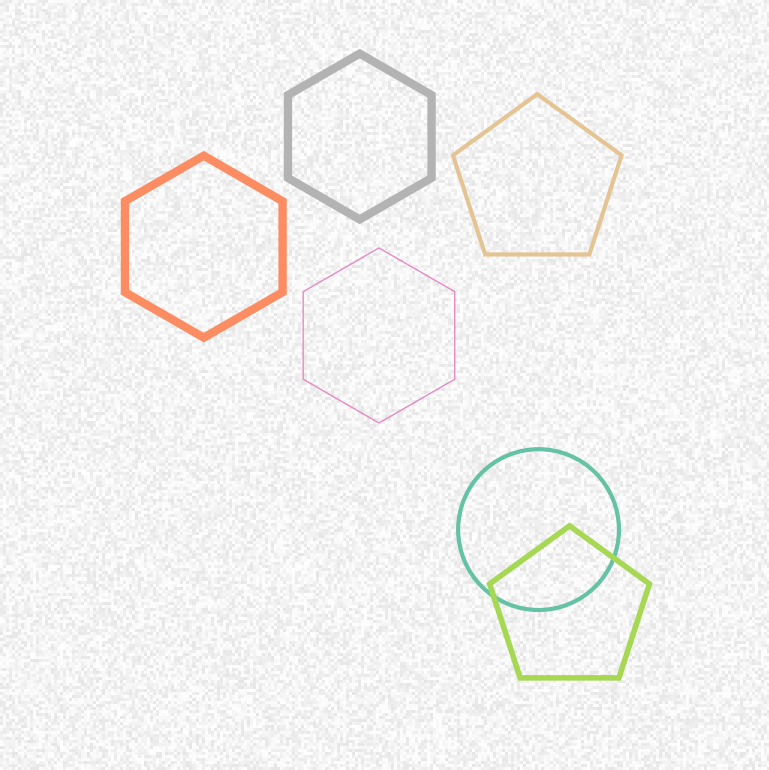[{"shape": "circle", "thickness": 1.5, "radius": 0.52, "center": [0.699, 0.312]}, {"shape": "hexagon", "thickness": 3, "radius": 0.59, "center": [0.265, 0.68]}, {"shape": "hexagon", "thickness": 0.5, "radius": 0.57, "center": [0.492, 0.564]}, {"shape": "pentagon", "thickness": 2, "radius": 0.55, "center": [0.74, 0.208]}, {"shape": "pentagon", "thickness": 1.5, "radius": 0.58, "center": [0.698, 0.763]}, {"shape": "hexagon", "thickness": 3, "radius": 0.54, "center": [0.467, 0.823]}]